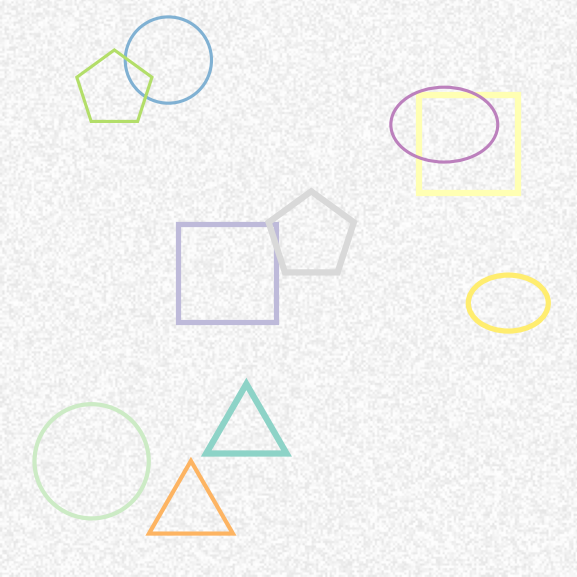[{"shape": "triangle", "thickness": 3, "radius": 0.4, "center": [0.427, 0.254]}, {"shape": "square", "thickness": 3, "radius": 0.43, "center": [0.811, 0.75]}, {"shape": "square", "thickness": 2.5, "radius": 0.43, "center": [0.393, 0.526]}, {"shape": "circle", "thickness": 1.5, "radius": 0.37, "center": [0.292, 0.895]}, {"shape": "triangle", "thickness": 2, "radius": 0.42, "center": [0.331, 0.117]}, {"shape": "pentagon", "thickness": 1.5, "radius": 0.34, "center": [0.198, 0.844]}, {"shape": "pentagon", "thickness": 3, "radius": 0.39, "center": [0.539, 0.59]}, {"shape": "oval", "thickness": 1.5, "radius": 0.46, "center": [0.769, 0.783]}, {"shape": "circle", "thickness": 2, "radius": 0.49, "center": [0.159, 0.2]}, {"shape": "oval", "thickness": 2.5, "radius": 0.35, "center": [0.88, 0.474]}]